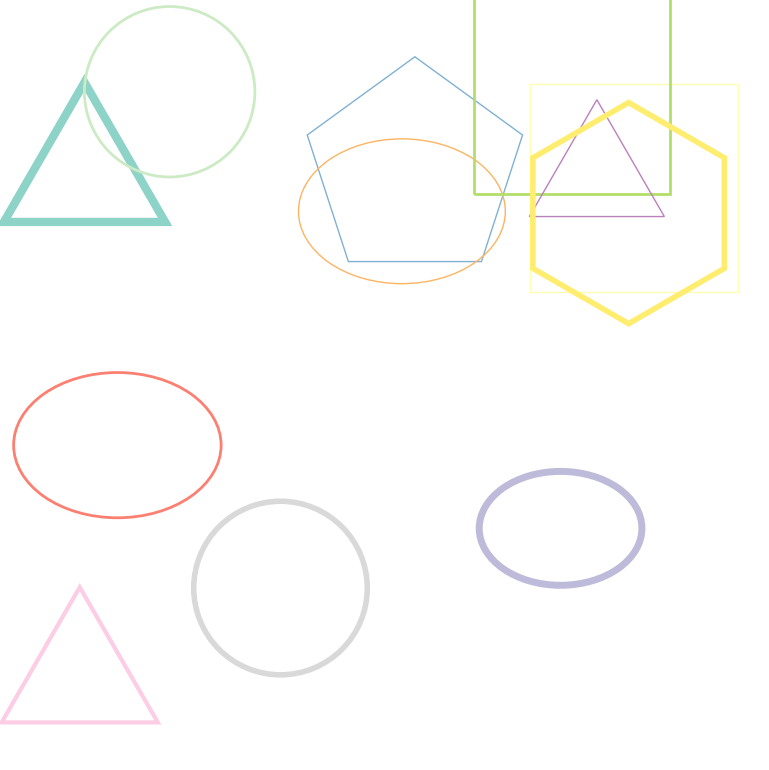[{"shape": "triangle", "thickness": 3, "radius": 0.6, "center": [0.11, 0.772]}, {"shape": "square", "thickness": 0.5, "radius": 0.67, "center": [0.823, 0.756]}, {"shape": "oval", "thickness": 2.5, "radius": 0.53, "center": [0.728, 0.314]}, {"shape": "oval", "thickness": 1, "radius": 0.67, "center": [0.152, 0.422]}, {"shape": "pentagon", "thickness": 0.5, "radius": 0.74, "center": [0.539, 0.779]}, {"shape": "oval", "thickness": 0.5, "radius": 0.67, "center": [0.522, 0.726]}, {"shape": "square", "thickness": 1, "radius": 0.63, "center": [0.743, 0.875]}, {"shape": "triangle", "thickness": 1.5, "radius": 0.59, "center": [0.104, 0.12]}, {"shape": "circle", "thickness": 2, "radius": 0.56, "center": [0.364, 0.236]}, {"shape": "triangle", "thickness": 0.5, "radius": 0.51, "center": [0.775, 0.769]}, {"shape": "circle", "thickness": 1, "radius": 0.55, "center": [0.22, 0.881]}, {"shape": "hexagon", "thickness": 2, "radius": 0.72, "center": [0.816, 0.723]}]